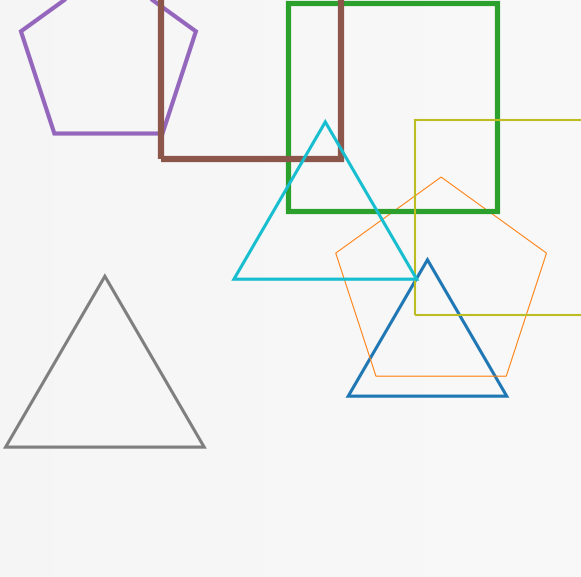[{"shape": "triangle", "thickness": 1.5, "radius": 0.79, "center": [0.735, 0.392]}, {"shape": "pentagon", "thickness": 0.5, "radius": 0.95, "center": [0.759, 0.502]}, {"shape": "square", "thickness": 2.5, "radius": 0.9, "center": [0.675, 0.814]}, {"shape": "pentagon", "thickness": 2, "radius": 0.79, "center": [0.187, 0.896]}, {"shape": "square", "thickness": 3, "radius": 0.77, "center": [0.432, 0.879]}, {"shape": "triangle", "thickness": 1.5, "radius": 0.99, "center": [0.18, 0.324]}, {"shape": "square", "thickness": 1, "radius": 0.85, "center": [0.884, 0.623]}, {"shape": "triangle", "thickness": 1.5, "radius": 0.91, "center": [0.56, 0.606]}]